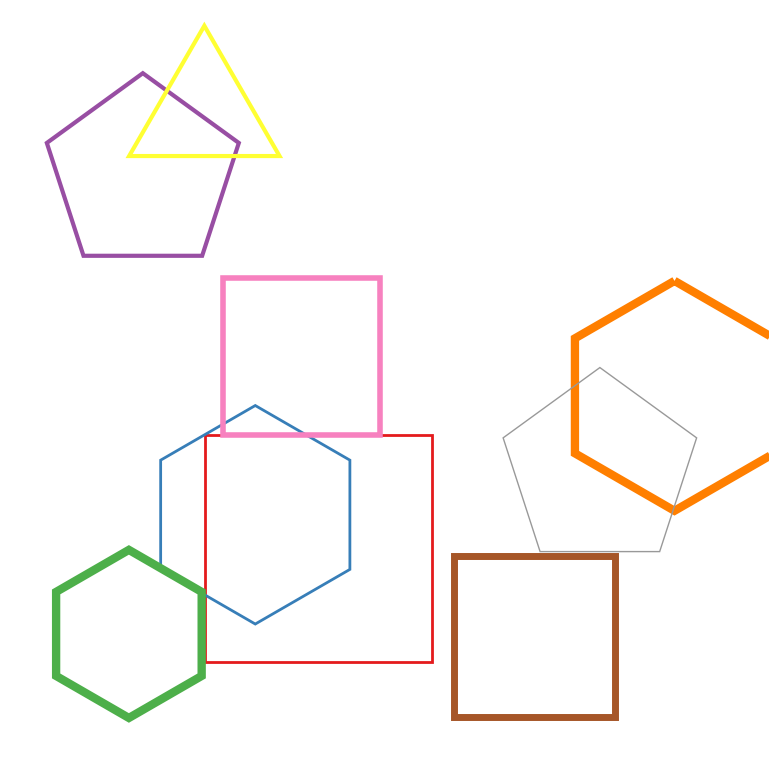[{"shape": "square", "thickness": 1, "radius": 0.74, "center": [0.414, 0.288]}, {"shape": "hexagon", "thickness": 1, "radius": 0.71, "center": [0.332, 0.331]}, {"shape": "hexagon", "thickness": 3, "radius": 0.55, "center": [0.167, 0.177]}, {"shape": "pentagon", "thickness": 1.5, "radius": 0.66, "center": [0.185, 0.774]}, {"shape": "hexagon", "thickness": 3, "radius": 0.75, "center": [0.876, 0.486]}, {"shape": "triangle", "thickness": 1.5, "radius": 0.56, "center": [0.265, 0.854]}, {"shape": "square", "thickness": 2.5, "radius": 0.52, "center": [0.694, 0.174]}, {"shape": "square", "thickness": 2, "radius": 0.51, "center": [0.392, 0.537]}, {"shape": "pentagon", "thickness": 0.5, "radius": 0.66, "center": [0.779, 0.391]}]